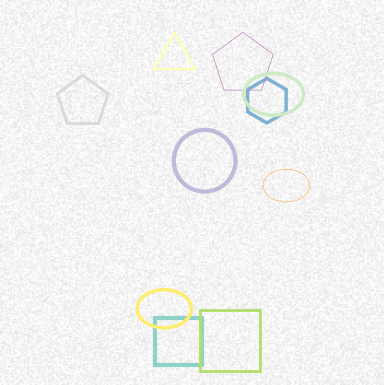[{"shape": "square", "thickness": 3, "radius": 0.3, "center": [0.464, 0.114]}, {"shape": "triangle", "thickness": 1.5, "radius": 0.31, "center": [0.453, 0.852]}, {"shape": "circle", "thickness": 3, "radius": 0.4, "center": [0.531, 0.582]}, {"shape": "hexagon", "thickness": 2.5, "radius": 0.29, "center": [0.693, 0.738]}, {"shape": "oval", "thickness": 0.5, "radius": 0.3, "center": [0.744, 0.518]}, {"shape": "square", "thickness": 2, "radius": 0.39, "center": [0.598, 0.116]}, {"shape": "pentagon", "thickness": 2, "radius": 0.35, "center": [0.215, 0.735]}, {"shape": "pentagon", "thickness": 0.5, "radius": 0.41, "center": [0.631, 0.833]}, {"shape": "oval", "thickness": 2.5, "radius": 0.39, "center": [0.711, 0.755]}, {"shape": "oval", "thickness": 2.5, "radius": 0.35, "center": [0.427, 0.198]}]